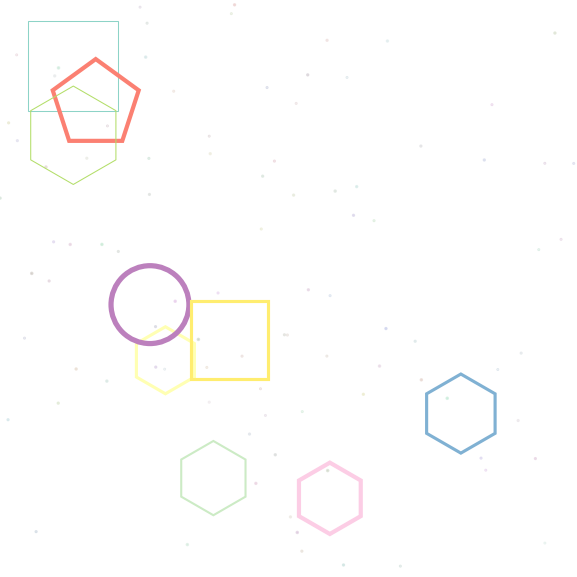[{"shape": "square", "thickness": 0.5, "radius": 0.39, "center": [0.127, 0.885]}, {"shape": "hexagon", "thickness": 1.5, "radius": 0.29, "center": [0.286, 0.375]}, {"shape": "pentagon", "thickness": 2, "radius": 0.39, "center": [0.166, 0.819]}, {"shape": "hexagon", "thickness": 1.5, "radius": 0.34, "center": [0.798, 0.283]}, {"shape": "hexagon", "thickness": 0.5, "radius": 0.43, "center": [0.127, 0.765]}, {"shape": "hexagon", "thickness": 2, "radius": 0.31, "center": [0.571, 0.136]}, {"shape": "circle", "thickness": 2.5, "radius": 0.34, "center": [0.26, 0.472]}, {"shape": "hexagon", "thickness": 1, "radius": 0.32, "center": [0.369, 0.171]}, {"shape": "square", "thickness": 1.5, "radius": 0.34, "center": [0.398, 0.411]}]